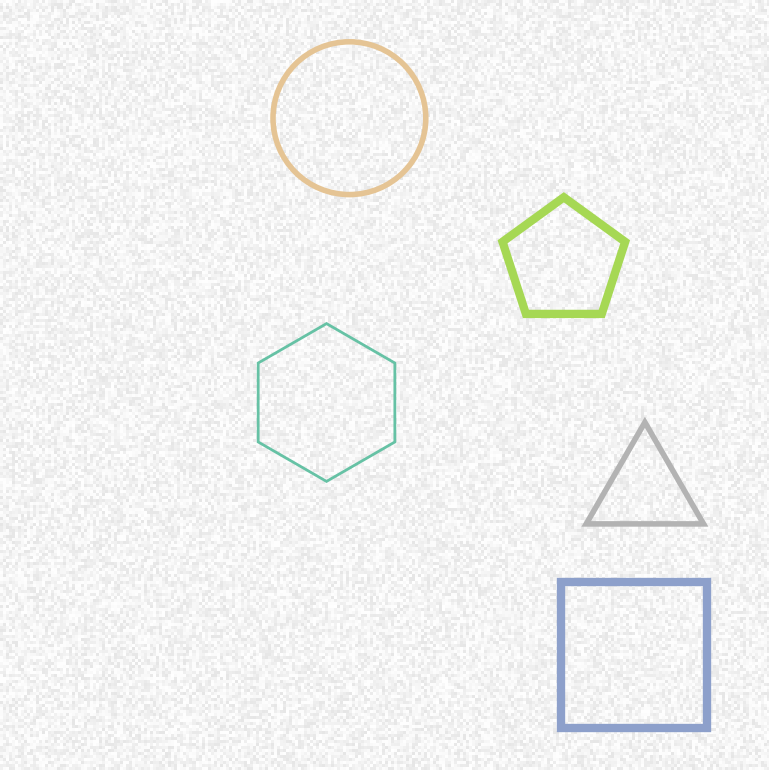[{"shape": "hexagon", "thickness": 1, "radius": 0.51, "center": [0.424, 0.477]}, {"shape": "square", "thickness": 3, "radius": 0.48, "center": [0.823, 0.149]}, {"shape": "pentagon", "thickness": 3, "radius": 0.42, "center": [0.732, 0.66]}, {"shape": "circle", "thickness": 2, "radius": 0.5, "center": [0.454, 0.847]}, {"shape": "triangle", "thickness": 2, "radius": 0.44, "center": [0.838, 0.364]}]